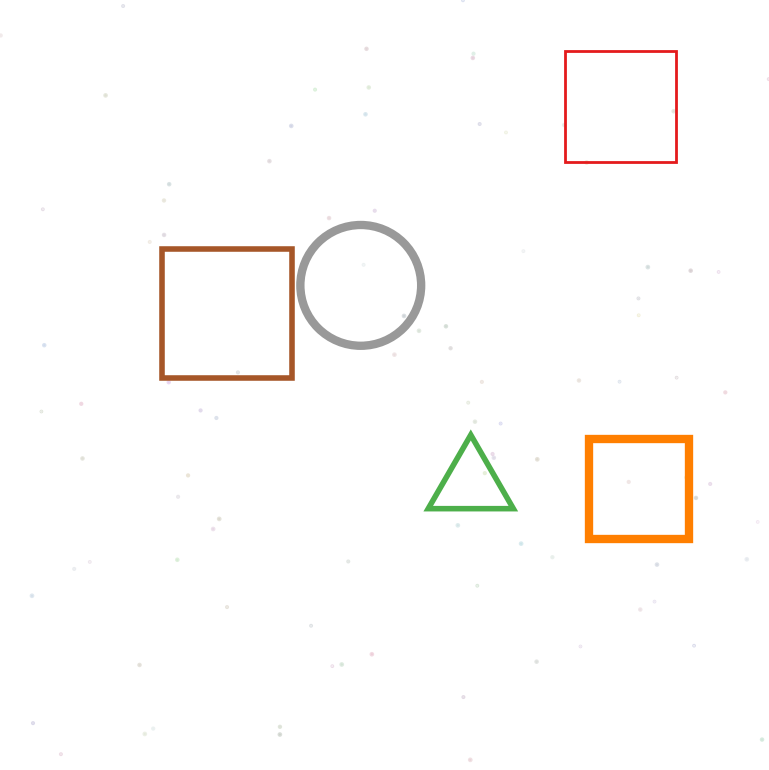[{"shape": "square", "thickness": 1, "radius": 0.36, "center": [0.806, 0.862]}, {"shape": "triangle", "thickness": 2, "radius": 0.32, "center": [0.611, 0.371]}, {"shape": "square", "thickness": 3, "radius": 0.33, "center": [0.83, 0.365]}, {"shape": "square", "thickness": 2, "radius": 0.42, "center": [0.295, 0.593]}, {"shape": "circle", "thickness": 3, "radius": 0.39, "center": [0.469, 0.629]}]